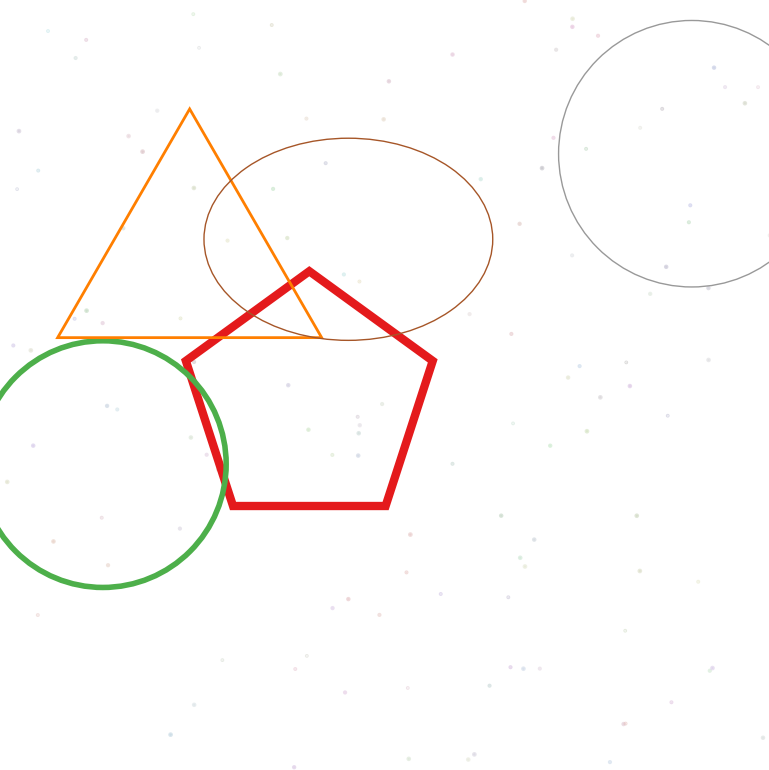[{"shape": "pentagon", "thickness": 3, "radius": 0.84, "center": [0.402, 0.479]}, {"shape": "circle", "thickness": 2, "radius": 0.8, "center": [0.134, 0.397]}, {"shape": "triangle", "thickness": 1, "radius": 0.99, "center": [0.246, 0.661]}, {"shape": "oval", "thickness": 0.5, "radius": 0.94, "center": [0.452, 0.689]}, {"shape": "circle", "thickness": 0.5, "radius": 0.87, "center": [0.898, 0.8]}]